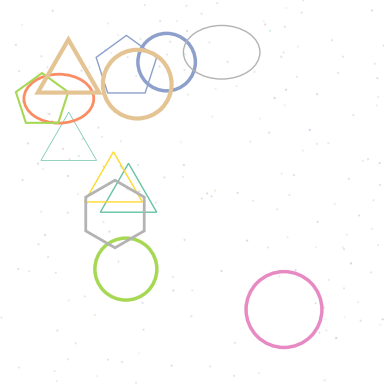[{"shape": "triangle", "thickness": 1, "radius": 0.42, "center": [0.334, 0.491]}, {"shape": "triangle", "thickness": 0.5, "radius": 0.42, "center": [0.179, 0.625]}, {"shape": "oval", "thickness": 2, "radius": 0.45, "center": [0.153, 0.744]}, {"shape": "circle", "thickness": 2.5, "radius": 0.37, "center": [0.433, 0.839]}, {"shape": "pentagon", "thickness": 1, "radius": 0.41, "center": [0.328, 0.825]}, {"shape": "circle", "thickness": 2.5, "radius": 0.49, "center": [0.738, 0.196]}, {"shape": "pentagon", "thickness": 1.5, "radius": 0.36, "center": [0.109, 0.739]}, {"shape": "circle", "thickness": 2.5, "radius": 0.4, "center": [0.327, 0.301]}, {"shape": "triangle", "thickness": 1, "radius": 0.43, "center": [0.295, 0.519]}, {"shape": "triangle", "thickness": 3, "radius": 0.46, "center": [0.178, 0.805]}, {"shape": "circle", "thickness": 3, "radius": 0.45, "center": [0.356, 0.781]}, {"shape": "hexagon", "thickness": 2, "radius": 0.44, "center": [0.299, 0.444]}, {"shape": "oval", "thickness": 1, "radius": 0.5, "center": [0.576, 0.864]}]